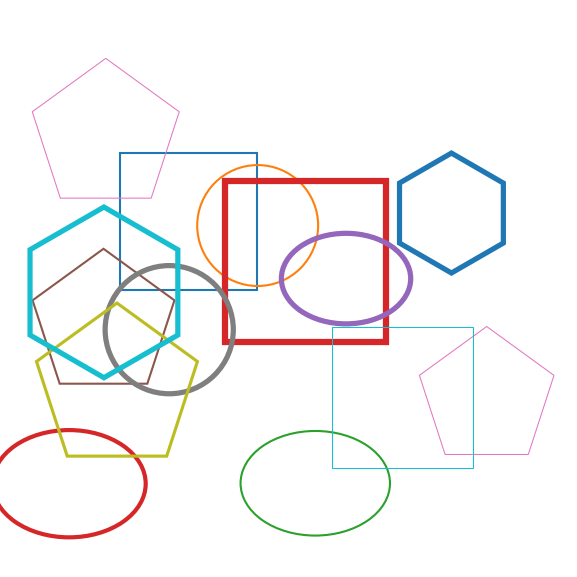[{"shape": "hexagon", "thickness": 2.5, "radius": 0.52, "center": [0.782, 0.63]}, {"shape": "square", "thickness": 1, "radius": 0.6, "center": [0.326, 0.615]}, {"shape": "circle", "thickness": 1, "radius": 0.52, "center": [0.446, 0.609]}, {"shape": "oval", "thickness": 1, "radius": 0.65, "center": [0.546, 0.162]}, {"shape": "oval", "thickness": 2, "radius": 0.66, "center": [0.12, 0.162]}, {"shape": "square", "thickness": 3, "radius": 0.69, "center": [0.529, 0.546]}, {"shape": "oval", "thickness": 2.5, "radius": 0.56, "center": [0.599, 0.517]}, {"shape": "pentagon", "thickness": 1, "radius": 0.65, "center": [0.179, 0.439]}, {"shape": "pentagon", "thickness": 0.5, "radius": 0.61, "center": [0.843, 0.311]}, {"shape": "pentagon", "thickness": 0.5, "radius": 0.67, "center": [0.183, 0.764]}, {"shape": "circle", "thickness": 2.5, "radius": 0.55, "center": [0.293, 0.428]}, {"shape": "pentagon", "thickness": 1.5, "radius": 0.73, "center": [0.203, 0.328]}, {"shape": "square", "thickness": 0.5, "radius": 0.61, "center": [0.697, 0.311]}, {"shape": "hexagon", "thickness": 2.5, "radius": 0.74, "center": [0.18, 0.493]}]